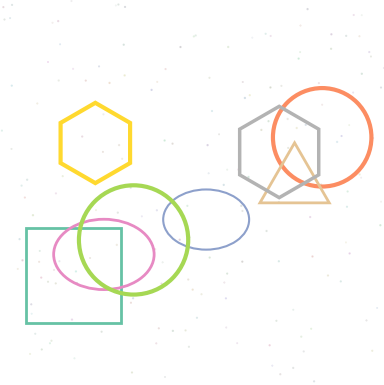[{"shape": "square", "thickness": 2, "radius": 0.62, "center": [0.191, 0.283]}, {"shape": "circle", "thickness": 3, "radius": 0.64, "center": [0.837, 0.643]}, {"shape": "oval", "thickness": 1.5, "radius": 0.56, "center": [0.535, 0.43]}, {"shape": "oval", "thickness": 2, "radius": 0.65, "center": [0.27, 0.339]}, {"shape": "circle", "thickness": 3, "radius": 0.71, "center": [0.347, 0.377]}, {"shape": "hexagon", "thickness": 3, "radius": 0.52, "center": [0.248, 0.629]}, {"shape": "triangle", "thickness": 2, "radius": 0.52, "center": [0.765, 0.525]}, {"shape": "hexagon", "thickness": 2.5, "radius": 0.59, "center": [0.725, 0.605]}]